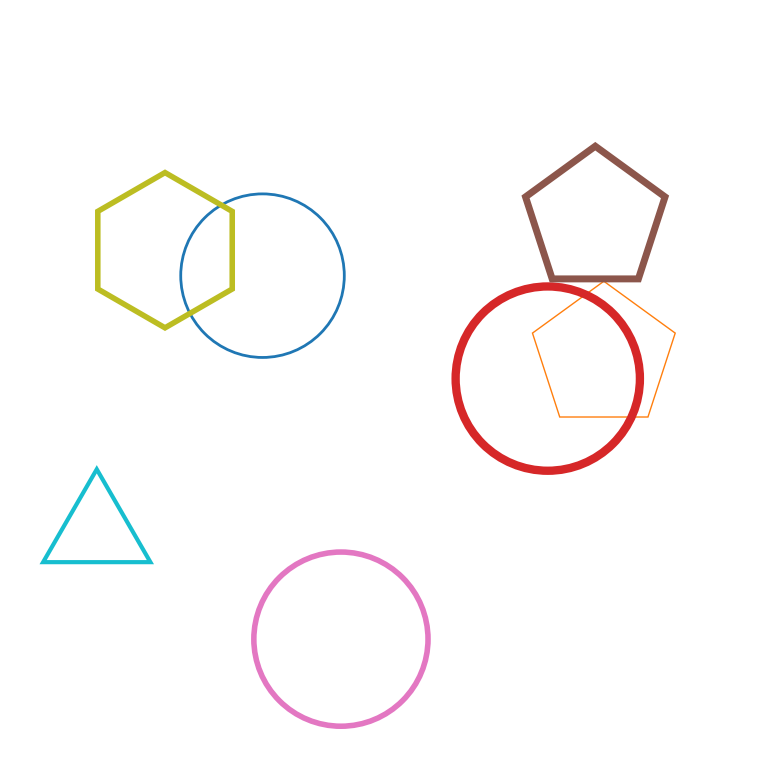[{"shape": "circle", "thickness": 1, "radius": 0.53, "center": [0.341, 0.642]}, {"shape": "pentagon", "thickness": 0.5, "radius": 0.49, "center": [0.784, 0.537]}, {"shape": "circle", "thickness": 3, "radius": 0.6, "center": [0.711, 0.508]}, {"shape": "pentagon", "thickness": 2.5, "radius": 0.48, "center": [0.773, 0.715]}, {"shape": "circle", "thickness": 2, "radius": 0.57, "center": [0.443, 0.17]}, {"shape": "hexagon", "thickness": 2, "radius": 0.5, "center": [0.214, 0.675]}, {"shape": "triangle", "thickness": 1.5, "radius": 0.4, "center": [0.126, 0.31]}]